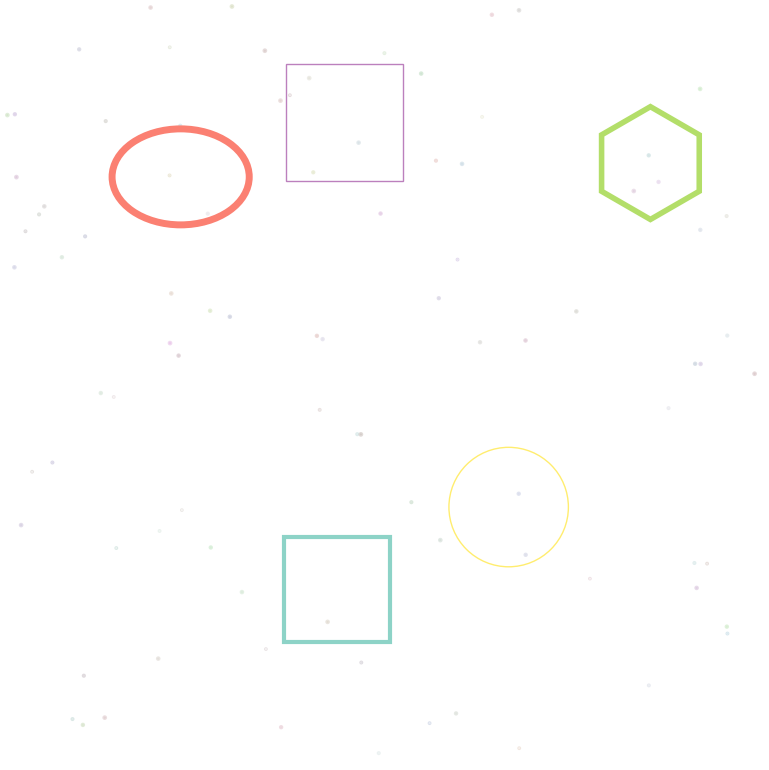[{"shape": "square", "thickness": 1.5, "radius": 0.34, "center": [0.438, 0.235]}, {"shape": "oval", "thickness": 2.5, "radius": 0.45, "center": [0.235, 0.77]}, {"shape": "hexagon", "thickness": 2, "radius": 0.37, "center": [0.845, 0.788]}, {"shape": "square", "thickness": 0.5, "radius": 0.38, "center": [0.448, 0.841]}, {"shape": "circle", "thickness": 0.5, "radius": 0.39, "center": [0.661, 0.341]}]